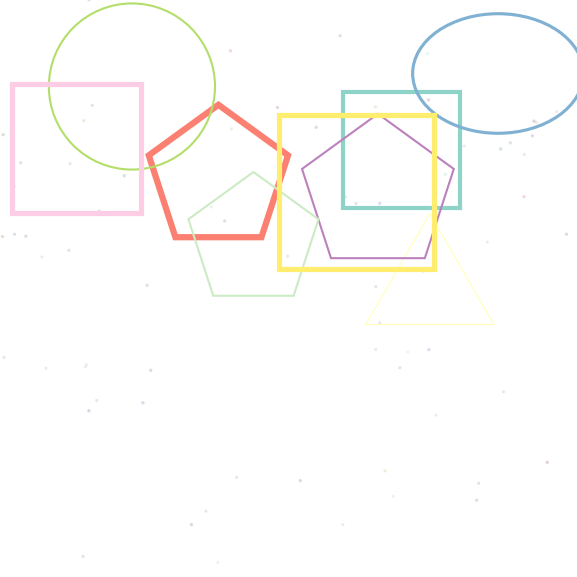[{"shape": "square", "thickness": 2, "radius": 0.5, "center": [0.695, 0.739]}, {"shape": "triangle", "thickness": 0.5, "radius": 0.64, "center": [0.744, 0.501]}, {"shape": "pentagon", "thickness": 3, "radius": 0.63, "center": [0.378, 0.691]}, {"shape": "oval", "thickness": 1.5, "radius": 0.74, "center": [0.862, 0.872]}, {"shape": "circle", "thickness": 1, "radius": 0.72, "center": [0.228, 0.849]}, {"shape": "square", "thickness": 2.5, "radius": 0.56, "center": [0.133, 0.742]}, {"shape": "pentagon", "thickness": 1, "radius": 0.69, "center": [0.654, 0.664]}, {"shape": "pentagon", "thickness": 1, "radius": 0.59, "center": [0.439, 0.583]}, {"shape": "square", "thickness": 2.5, "radius": 0.67, "center": [0.617, 0.667]}]